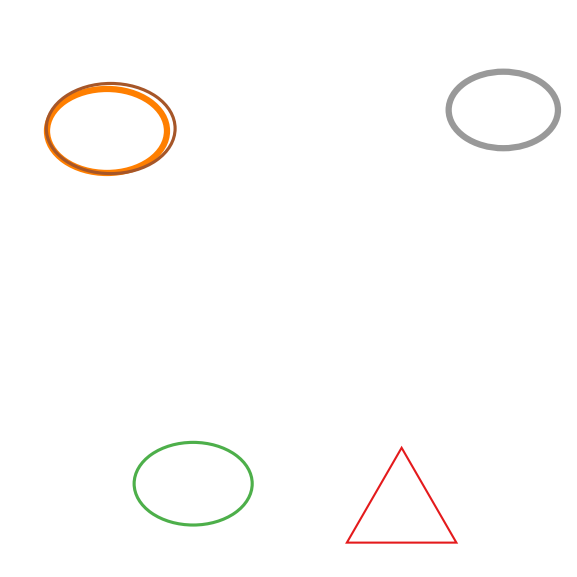[{"shape": "triangle", "thickness": 1, "radius": 0.55, "center": [0.695, 0.114]}, {"shape": "oval", "thickness": 1.5, "radius": 0.51, "center": [0.334, 0.162]}, {"shape": "oval", "thickness": 3, "radius": 0.52, "center": [0.185, 0.772]}, {"shape": "oval", "thickness": 1.5, "radius": 0.56, "center": [0.192, 0.777]}, {"shape": "oval", "thickness": 3, "radius": 0.47, "center": [0.872, 0.809]}]